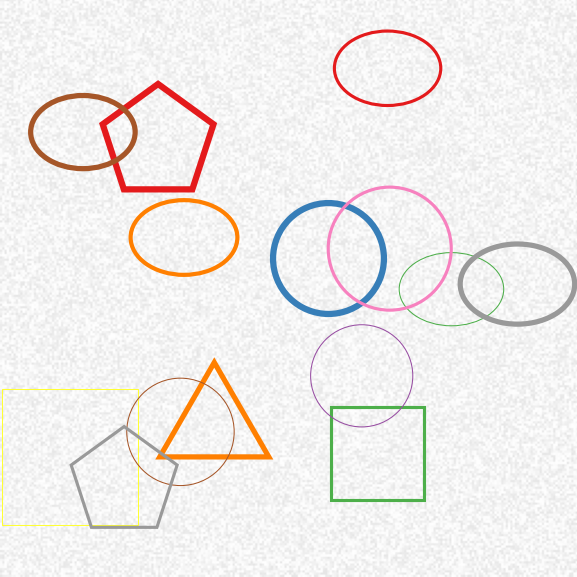[{"shape": "pentagon", "thickness": 3, "radius": 0.5, "center": [0.274, 0.753]}, {"shape": "oval", "thickness": 1.5, "radius": 0.46, "center": [0.671, 0.881]}, {"shape": "circle", "thickness": 3, "radius": 0.48, "center": [0.569, 0.551]}, {"shape": "oval", "thickness": 0.5, "radius": 0.45, "center": [0.782, 0.498]}, {"shape": "square", "thickness": 1.5, "radius": 0.4, "center": [0.654, 0.214]}, {"shape": "circle", "thickness": 0.5, "radius": 0.44, "center": [0.626, 0.348]}, {"shape": "triangle", "thickness": 2.5, "radius": 0.55, "center": [0.371, 0.262]}, {"shape": "oval", "thickness": 2, "radius": 0.46, "center": [0.319, 0.588]}, {"shape": "square", "thickness": 0.5, "radius": 0.59, "center": [0.122, 0.208]}, {"shape": "circle", "thickness": 0.5, "radius": 0.46, "center": [0.312, 0.251]}, {"shape": "oval", "thickness": 2.5, "radius": 0.45, "center": [0.144, 0.77]}, {"shape": "circle", "thickness": 1.5, "radius": 0.53, "center": [0.675, 0.569]}, {"shape": "oval", "thickness": 2.5, "radius": 0.5, "center": [0.896, 0.507]}, {"shape": "pentagon", "thickness": 1.5, "radius": 0.48, "center": [0.215, 0.164]}]